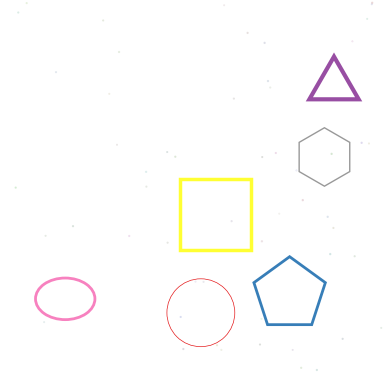[{"shape": "circle", "thickness": 0.5, "radius": 0.44, "center": [0.522, 0.188]}, {"shape": "pentagon", "thickness": 2, "radius": 0.49, "center": [0.752, 0.236]}, {"shape": "triangle", "thickness": 3, "radius": 0.37, "center": [0.868, 0.779]}, {"shape": "square", "thickness": 2.5, "radius": 0.46, "center": [0.56, 0.442]}, {"shape": "oval", "thickness": 2, "radius": 0.39, "center": [0.169, 0.224]}, {"shape": "hexagon", "thickness": 1, "radius": 0.38, "center": [0.843, 0.592]}]